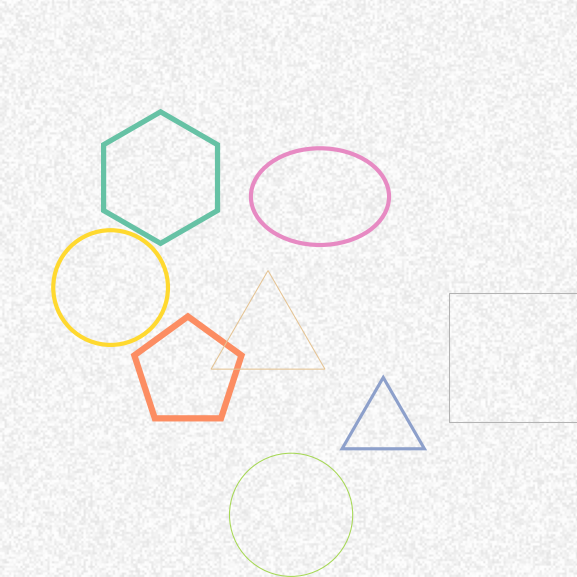[{"shape": "hexagon", "thickness": 2.5, "radius": 0.57, "center": [0.278, 0.692]}, {"shape": "pentagon", "thickness": 3, "radius": 0.49, "center": [0.325, 0.354]}, {"shape": "triangle", "thickness": 1.5, "radius": 0.41, "center": [0.664, 0.263]}, {"shape": "oval", "thickness": 2, "radius": 0.6, "center": [0.554, 0.659]}, {"shape": "circle", "thickness": 0.5, "radius": 0.53, "center": [0.504, 0.108]}, {"shape": "circle", "thickness": 2, "radius": 0.5, "center": [0.192, 0.501]}, {"shape": "triangle", "thickness": 0.5, "radius": 0.57, "center": [0.464, 0.417]}, {"shape": "square", "thickness": 0.5, "radius": 0.56, "center": [0.889, 0.38]}]